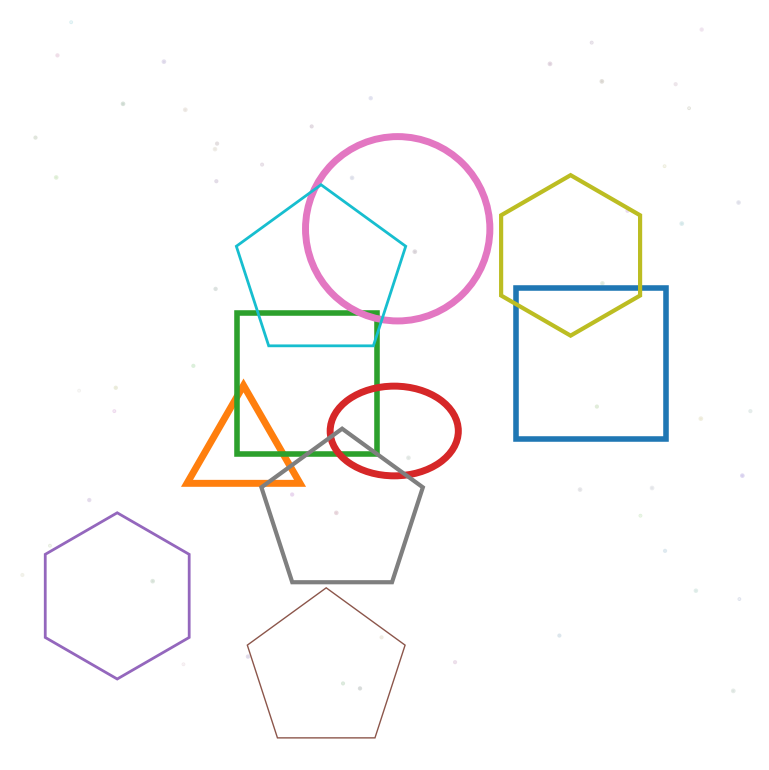[{"shape": "square", "thickness": 2, "radius": 0.49, "center": [0.767, 0.527]}, {"shape": "triangle", "thickness": 2.5, "radius": 0.42, "center": [0.316, 0.415]}, {"shape": "square", "thickness": 2, "radius": 0.46, "center": [0.398, 0.502]}, {"shape": "oval", "thickness": 2.5, "radius": 0.42, "center": [0.512, 0.44]}, {"shape": "hexagon", "thickness": 1, "radius": 0.54, "center": [0.152, 0.226]}, {"shape": "pentagon", "thickness": 0.5, "radius": 0.54, "center": [0.424, 0.129]}, {"shape": "circle", "thickness": 2.5, "radius": 0.6, "center": [0.516, 0.703]}, {"shape": "pentagon", "thickness": 1.5, "radius": 0.55, "center": [0.444, 0.333]}, {"shape": "hexagon", "thickness": 1.5, "radius": 0.52, "center": [0.741, 0.668]}, {"shape": "pentagon", "thickness": 1, "radius": 0.58, "center": [0.417, 0.644]}]